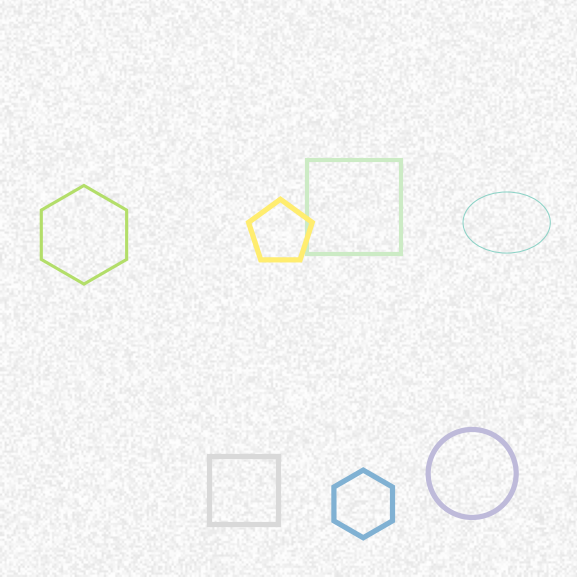[{"shape": "oval", "thickness": 0.5, "radius": 0.38, "center": [0.877, 0.614]}, {"shape": "circle", "thickness": 2.5, "radius": 0.38, "center": [0.818, 0.179]}, {"shape": "hexagon", "thickness": 2.5, "radius": 0.29, "center": [0.629, 0.127]}, {"shape": "hexagon", "thickness": 1.5, "radius": 0.43, "center": [0.145, 0.593]}, {"shape": "square", "thickness": 2.5, "radius": 0.3, "center": [0.422, 0.15]}, {"shape": "square", "thickness": 2, "radius": 0.41, "center": [0.613, 0.641]}, {"shape": "pentagon", "thickness": 2.5, "radius": 0.29, "center": [0.486, 0.596]}]